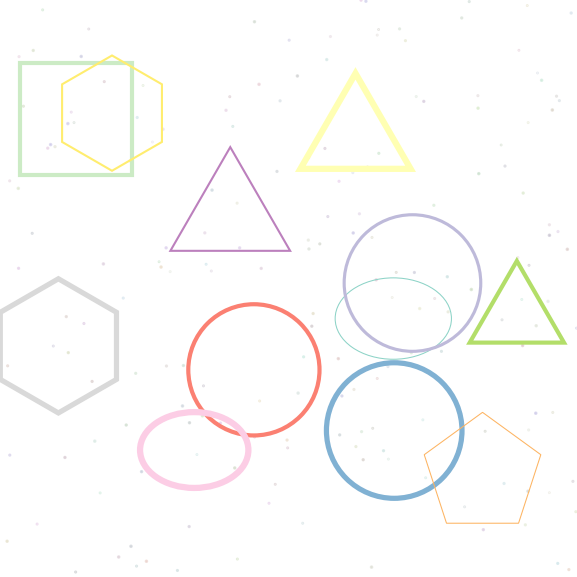[{"shape": "oval", "thickness": 0.5, "radius": 0.5, "center": [0.681, 0.448]}, {"shape": "triangle", "thickness": 3, "radius": 0.55, "center": [0.616, 0.762]}, {"shape": "circle", "thickness": 1.5, "radius": 0.59, "center": [0.714, 0.509]}, {"shape": "circle", "thickness": 2, "radius": 0.57, "center": [0.44, 0.359]}, {"shape": "circle", "thickness": 2.5, "radius": 0.59, "center": [0.683, 0.254]}, {"shape": "pentagon", "thickness": 0.5, "radius": 0.53, "center": [0.836, 0.179]}, {"shape": "triangle", "thickness": 2, "radius": 0.47, "center": [0.895, 0.453]}, {"shape": "oval", "thickness": 3, "radius": 0.47, "center": [0.336, 0.22]}, {"shape": "hexagon", "thickness": 2.5, "radius": 0.58, "center": [0.101, 0.4]}, {"shape": "triangle", "thickness": 1, "radius": 0.6, "center": [0.399, 0.625]}, {"shape": "square", "thickness": 2, "radius": 0.48, "center": [0.131, 0.794]}, {"shape": "hexagon", "thickness": 1, "radius": 0.5, "center": [0.194, 0.803]}]